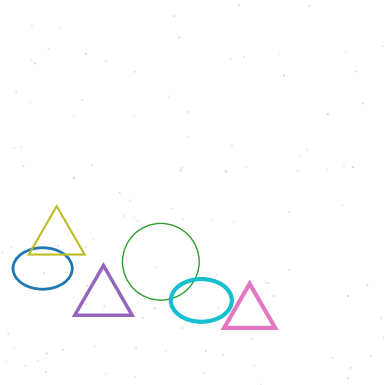[{"shape": "oval", "thickness": 2, "radius": 0.38, "center": [0.111, 0.303]}, {"shape": "circle", "thickness": 1, "radius": 0.5, "center": [0.418, 0.32]}, {"shape": "triangle", "thickness": 2.5, "radius": 0.43, "center": [0.269, 0.224]}, {"shape": "triangle", "thickness": 3, "radius": 0.38, "center": [0.648, 0.187]}, {"shape": "triangle", "thickness": 1.5, "radius": 0.42, "center": [0.147, 0.381]}, {"shape": "oval", "thickness": 3, "radius": 0.4, "center": [0.523, 0.22]}]